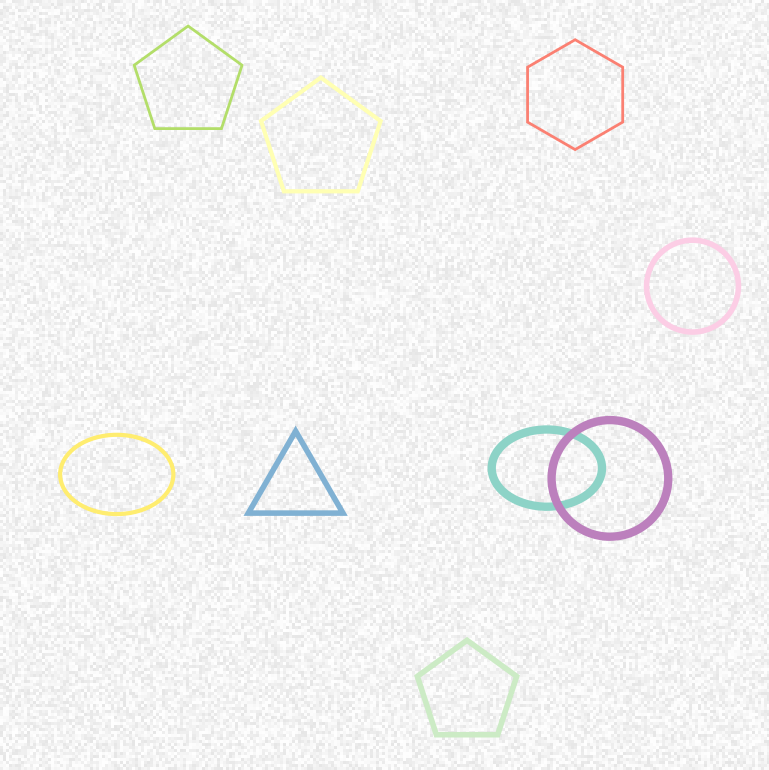[{"shape": "oval", "thickness": 3, "radius": 0.36, "center": [0.71, 0.392]}, {"shape": "pentagon", "thickness": 1.5, "radius": 0.41, "center": [0.417, 0.818]}, {"shape": "hexagon", "thickness": 1, "radius": 0.36, "center": [0.747, 0.877]}, {"shape": "triangle", "thickness": 2, "radius": 0.35, "center": [0.384, 0.369]}, {"shape": "pentagon", "thickness": 1, "radius": 0.37, "center": [0.244, 0.893]}, {"shape": "circle", "thickness": 2, "radius": 0.3, "center": [0.899, 0.628]}, {"shape": "circle", "thickness": 3, "radius": 0.38, "center": [0.792, 0.379]}, {"shape": "pentagon", "thickness": 2, "radius": 0.34, "center": [0.607, 0.101]}, {"shape": "oval", "thickness": 1.5, "radius": 0.37, "center": [0.152, 0.384]}]